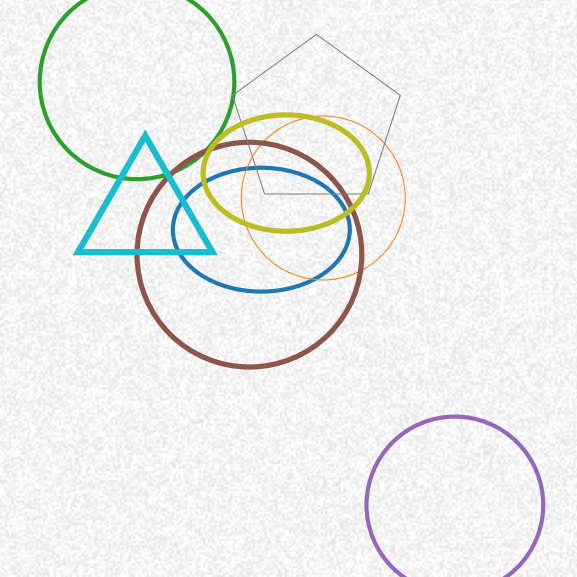[{"shape": "oval", "thickness": 2, "radius": 0.77, "center": [0.452, 0.601]}, {"shape": "circle", "thickness": 0.5, "radius": 0.71, "center": [0.56, 0.656]}, {"shape": "circle", "thickness": 2, "radius": 0.84, "center": [0.237, 0.857]}, {"shape": "circle", "thickness": 2, "radius": 0.77, "center": [0.788, 0.125]}, {"shape": "circle", "thickness": 2.5, "radius": 0.97, "center": [0.432, 0.558]}, {"shape": "pentagon", "thickness": 0.5, "radius": 0.76, "center": [0.548, 0.787]}, {"shape": "oval", "thickness": 2.5, "radius": 0.72, "center": [0.496, 0.699]}, {"shape": "triangle", "thickness": 3, "radius": 0.67, "center": [0.251, 0.63]}]